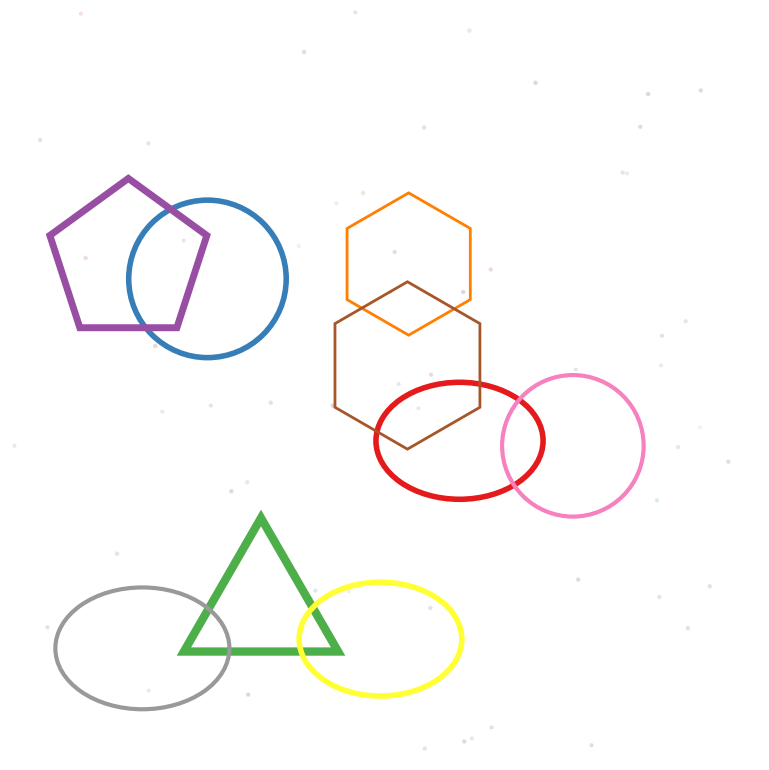[{"shape": "oval", "thickness": 2, "radius": 0.54, "center": [0.597, 0.428]}, {"shape": "circle", "thickness": 2, "radius": 0.51, "center": [0.269, 0.638]}, {"shape": "triangle", "thickness": 3, "radius": 0.58, "center": [0.339, 0.212]}, {"shape": "pentagon", "thickness": 2.5, "radius": 0.54, "center": [0.167, 0.661]}, {"shape": "hexagon", "thickness": 1, "radius": 0.46, "center": [0.531, 0.657]}, {"shape": "oval", "thickness": 2, "radius": 0.53, "center": [0.494, 0.17]}, {"shape": "hexagon", "thickness": 1, "radius": 0.54, "center": [0.529, 0.525]}, {"shape": "circle", "thickness": 1.5, "radius": 0.46, "center": [0.744, 0.421]}, {"shape": "oval", "thickness": 1.5, "radius": 0.57, "center": [0.185, 0.158]}]